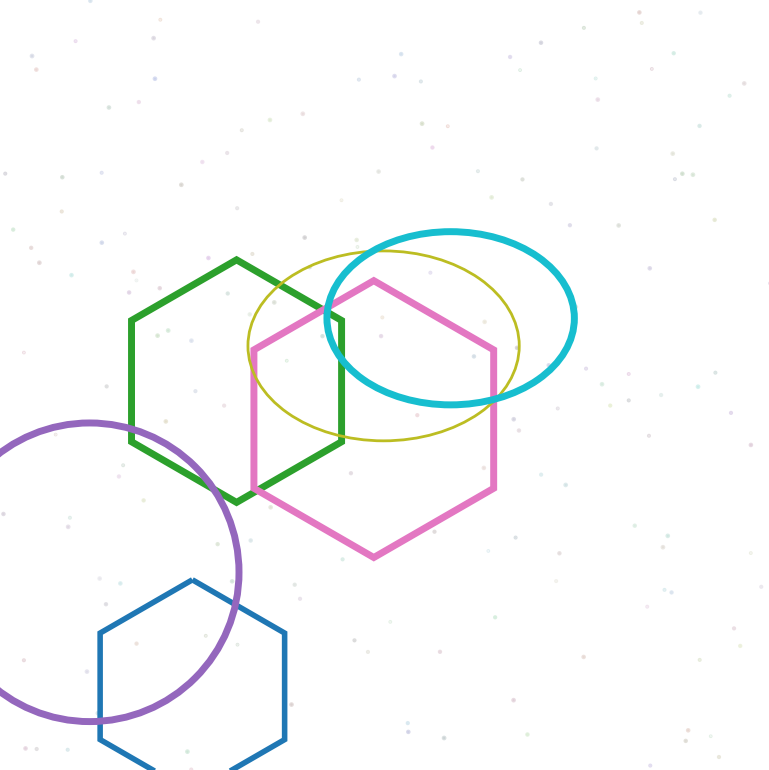[{"shape": "hexagon", "thickness": 2, "radius": 0.69, "center": [0.25, 0.109]}, {"shape": "hexagon", "thickness": 2.5, "radius": 0.79, "center": [0.307, 0.505]}, {"shape": "circle", "thickness": 2.5, "radius": 0.97, "center": [0.116, 0.257]}, {"shape": "hexagon", "thickness": 2.5, "radius": 0.9, "center": [0.485, 0.456]}, {"shape": "oval", "thickness": 1, "radius": 0.88, "center": [0.498, 0.551]}, {"shape": "oval", "thickness": 2.5, "radius": 0.8, "center": [0.585, 0.587]}]